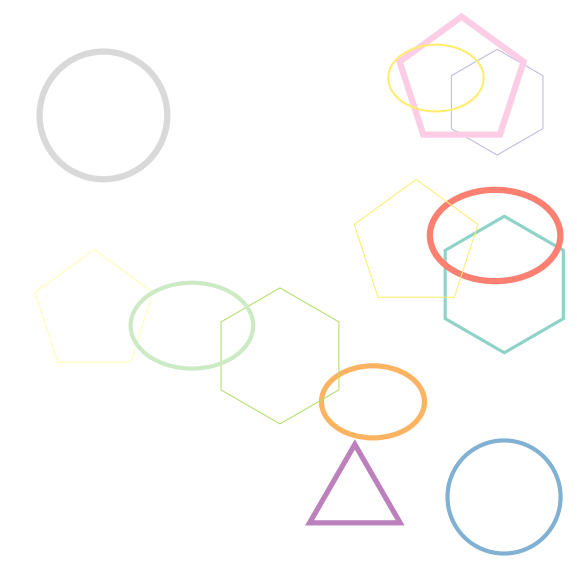[{"shape": "hexagon", "thickness": 1.5, "radius": 0.59, "center": [0.873, 0.507]}, {"shape": "pentagon", "thickness": 0.5, "radius": 0.54, "center": [0.163, 0.459]}, {"shape": "hexagon", "thickness": 0.5, "radius": 0.46, "center": [0.861, 0.822]}, {"shape": "oval", "thickness": 3, "radius": 0.56, "center": [0.857, 0.591]}, {"shape": "circle", "thickness": 2, "radius": 0.49, "center": [0.873, 0.139]}, {"shape": "oval", "thickness": 2.5, "radius": 0.45, "center": [0.646, 0.303]}, {"shape": "hexagon", "thickness": 0.5, "radius": 0.59, "center": [0.485, 0.383]}, {"shape": "pentagon", "thickness": 3, "radius": 0.56, "center": [0.799, 0.857]}, {"shape": "circle", "thickness": 3, "radius": 0.55, "center": [0.179, 0.799]}, {"shape": "triangle", "thickness": 2.5, "radius": 0.45, "center": [0.614, 0.139]}, {"shape": "oval", "thickness": 2, "radius": 0.53, "center": [0.332, 0.435]}, {"shape": "oval", "thickness": 1, "radius": 0.41, "center": [0.755, 0.864]}, {"shape": "pentagon", "thickness": 0.5, "radius": 0.56, "center": [0.721, 0.576]}]